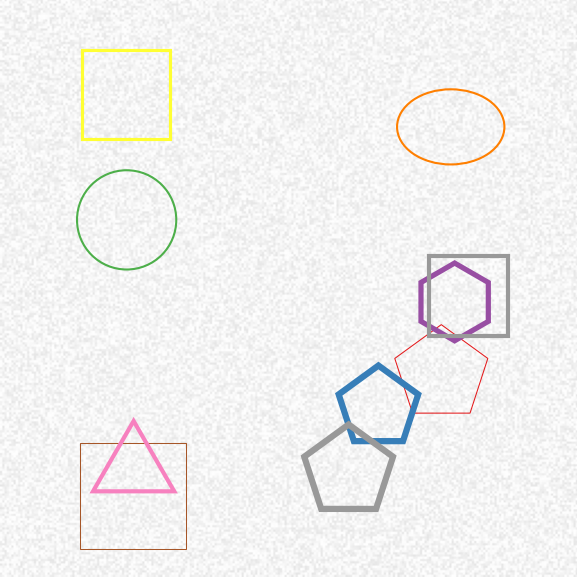[{"shape": "pentagon", "thickness": 0.5, "radius": 0.42, "center": [0.764, 0.352]}, {"shape": "pentagon", "thickness": 3, "radius": 0.36, "center": [0.655, 0.294]}, {"shape": "circle", "thickness": 1, "radius": 0.43, "center": [0.219, 0.618]}, {"shape": "hexagon", "thickness": 2.5, "radius": 0.34, "center": [0.787, 0.476]}, {"shape": "oval", "thickness": 1, "radius": 0.46, "center": [0.78, 0.779]}, {"shape": "square", "thickness": 1.5, "radius": 0.38, "center": [0.218, 0.836]}, {"shape": "square", "thickness": 0.5, "radius": 0.46, "center": [0.23, 0.14]}, {"shape": "triangle", "thickness": 2, "radius": 0.41, "center": [0.231, 0.189]}, {"shape": "square", "thickness": 2, "radius": 0.34, "center": [0.811, 0.487]}, {"shape": "pentagon", "thickness": 3, "radius": 0.4, "center": [0.604, 0.183]}]